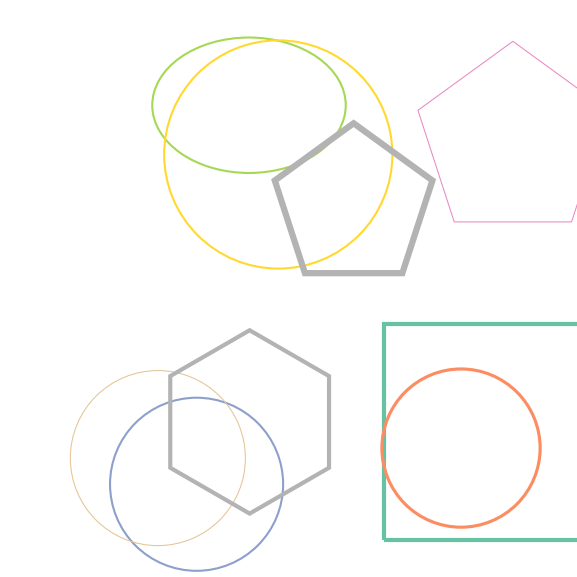[{"shape": "square", "thickness": 2, "radius": 0.93, "center": [0.852, 0.251]}, {"shape": "circle", "thickness": 1.5, "radius": 0.69, "center": [0.798, 0.223]}, {"shape": "circle", "thickness": 1, "radius": 0.75, "center": [0.34, 0.161]}, {"shape": "pentagon", "thickness": 0.5, "radius": 0.86, "center": [0.888, 0.755]}, {"shape": "oval", "thickness": 1, "radius": 0.84, "center": [0.431, 0.817]}, {"shape": "circle", "thickness": 1, "radius": 0.99, "center": [0.482, 0.732]}, {"shape": "circle", "thickness": 0.5, "radius": 0.76, "center": [0.273, 0.206]}, {"shape": "hexagon", "thickness": 2, "radius": 0.79, "center": [0.432, 0.269]}, {"shape": "pentagon", "thickness": 3, "radius": 0.72, "center": [0.612, 0.642]}]